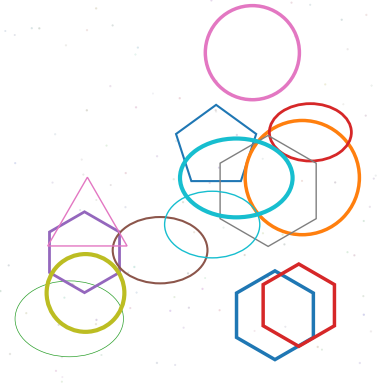[{"shape": "hexagon", "thickness": 2.5, "radius": 0.58, "center": [0.714, 0.181]}, {"shape": "pentagon", "thickness": 1.5, "radius": 0.55, "center": [0.561, 0.618]}, {"shape": "circle", "thickness": 2.5, "radius": 0.74, "center": [0.785, 0.539]}, {"shape": "oval", "thickness": 0.5, "radius": 0.7, "center": [0.18, 0.172]}, {"shape": "oval", "thickness": 2, "radius": 0.53, "center": [0.806, 0.656]}, {"shape": "hexagon", "thickness": 2.5, "radius": 0.53, "center": [0.776, 0.207]}, {"shape": "hexagon", "thickness": 2, "radius": 0.53, "center": [0.219, 0.345]}, {"shape": "oval", "thickness": 1.5, "radius": 0.62, "center": [0.416, 0.35]}, {"shape": "triangle", "thickness": 1, "radius": 0.6, "center": [0.227, 0.421]}, {"shape": "circle", "thickness": 2.5, "radius": 0.61, "center": [0.655, 0.863]}, {"shape": "hexagon", "thickness": 1, "radius": 0.72, "center": [0.696, 0.504]}, {"shape": "circle", "thickness": 3, "radius": 0.5, "center": [0.222, 0.239]}, {"shape": "oval", "thickness": 1, "radius": 0.62, "center": [0.551, 0.417]}, {"shape": "oval", "thickness": 3, "radius": 0.73, "center": [0.614, 0.538]}]